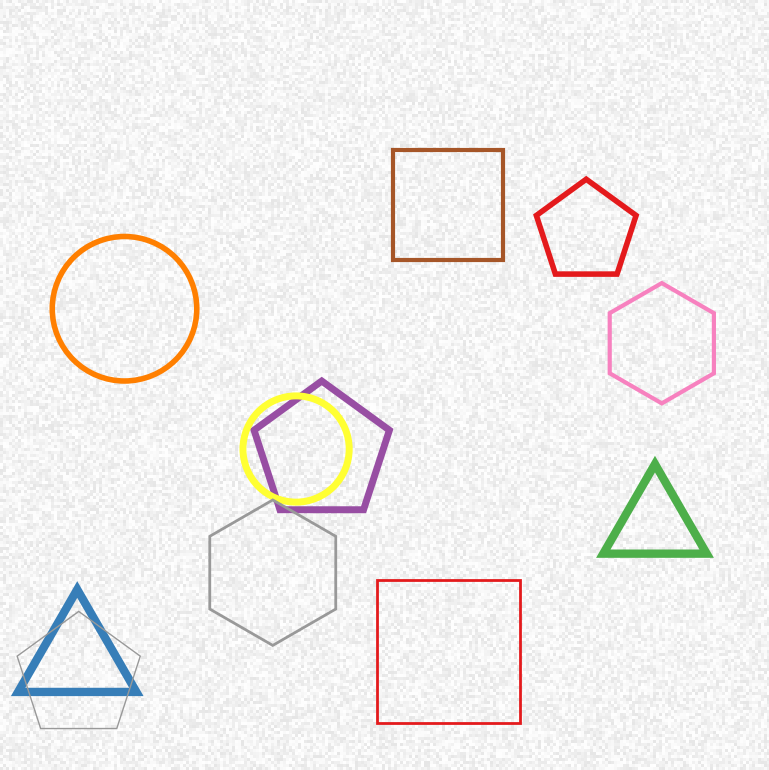[{"shape": "square", "thickness": 1, "radius": 0.46, "center": [0.582, 0.154]}, {"shape": "pentagon", "thickness": 2, "radius": 0.34, "center": [0.761, 0.699]}, {"shape": "triangle", "thickness": 3, "radius": 0.44, "center": [0.1, 0.146]}, {"shape": "triangle", "thickness": 3, "radius": 0.39, "center": [0.851, 0.32]}, {"shape": "pentagon", "thickness": 2.5, "radius": 0.46, "center": [0.418, 0.413]}, {"shape": "circle", "thickness": 2, "radius": 0.47, "center": [0.162, 0.599]}, {"shape": "circle", "thickness": 2.5, "radius": 0.34, "center": [0.385, 0.417]}, {"shape": "square", "thickness": 1.5, "radius": 0.36, "center": [0.582, 0.733]}, {"shape": "hexagon", "thickness": 1.5, "radius": 0.39, "center": [0.859, 0.554]}, {"shape": "hexagon", "thickness": 1, "radius": 0.47, "center": [0.354, 0.256]}, {"shape": "pentagon", "thickness": 0.5, "radius": 0.42, "center": [0.102, 0.122]}]